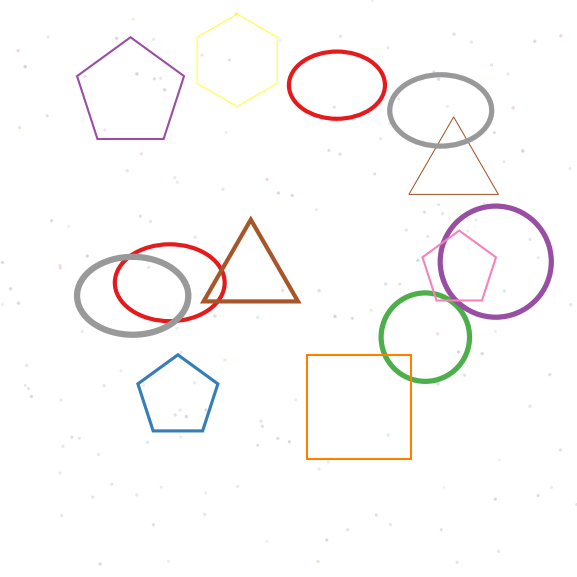[{"shape": "oval", "thickness": 2, "radius": 0.42, "center": [0.583, 0.852]}, {"shape": "oval", "thickness": 2, "radius": 0.48, "center": [0.294, 0.51]}, {"shape": "pentagon", "thickness": 1.5, "radius": 0.36, "center": [0.308, 0.312]}, {"shape": "circle", "thickness": 2.5, "radius": 0.38, "center": [0.737, 0.415]}, {"shape": "circle", "thickness": 2.5, "radius": 0.48, "center": [0.858, 0.546]}, {"shape": "pentagon", "thickness": 1, "radius": 0.49, "center": [0.226, 0.837]}, {"shape": "square", "thickness": 1, "radius": 0.45, "center": [0.621, 0.294]}, {"shape": "hexagon", "thickness": 0.5, "radius": 0.4, "center": [0.411, 0.895]}, {"shape": "triangle", "thickness": 0.5, "radius": 0.45, "center": [0.786, 0.707]}, {"shape": "triangle", "thickness": 2, "radius": 0.47, "center": [0.434, 0.524]}, {"shape": "pentagon", "thickness": 1, "radius": 0.33, "center": [0.795, 0.533]}, {"shape": "oval", "thickness": 3, "radius": 0.48, "center": [0.23, 0.487]}, {"shape": "oval", "thickness": 2.5, "radius": 0.44, "center": [0.763, 0.808]}]